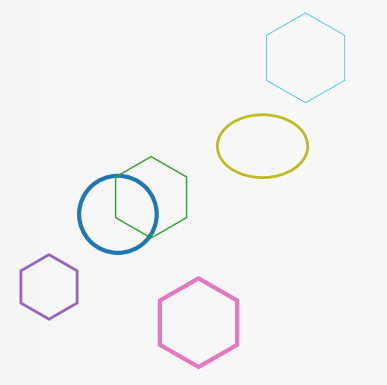[{"shape": "circle", "thickness": 3, "radius": 0.5, "center": [0.304, 0.443]}, {"shape": "hexagon", "thickness": 1, "radius": 0.53, "center": [0.39, 0.488]}, {"shape": "hexagon", "thickness": 2, "radius": 0.42, "center": [0.126, 0.255]}, {"shape": "hexagon", "thickness": 3, "radius": 0.58, "center": [0.512, 0.162]}, {"shape": "oval", "thickness": 2, "radius": 0.58, "center": [0.677, 0.62]}, {"shape": "hexagon", "thickness": 0.5, "radius": 0.58, "center": [0.789, 0.85]}]